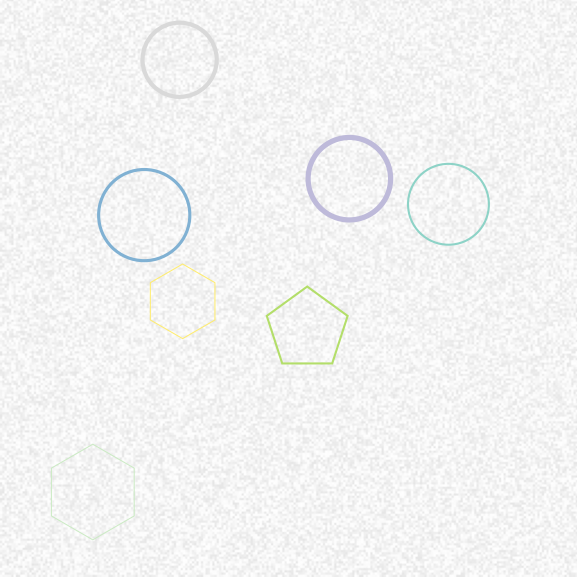[{"shape": "circle", "thickness": 1, "radius": 0.35, "center": [0.777, 0.645]}, {"shape": "circle", "thickness": 2.5, "radius": 0.36, "center": [0.605, 0.69]}, {"shape": "circle", "thickness": 1.5, "radius": 0.39, "center": [0.25, 0.627]}, {"shape": "pentagon", "thickness": 1, "radius": 0.37, "center": [0.532, 0.429]}, {"shape": "circle", "thickness": 2, "radius": 0.32, "center": [0.311, 0.896]}, {"shape": "hexagon", "thickness": 0.5, "radius": 0.41, "center": [0.161, 0.147]}, {"shape": "hexagon", "thickness": 0.5, "radius": 0.32, "center": [0.316, 0.477]}]